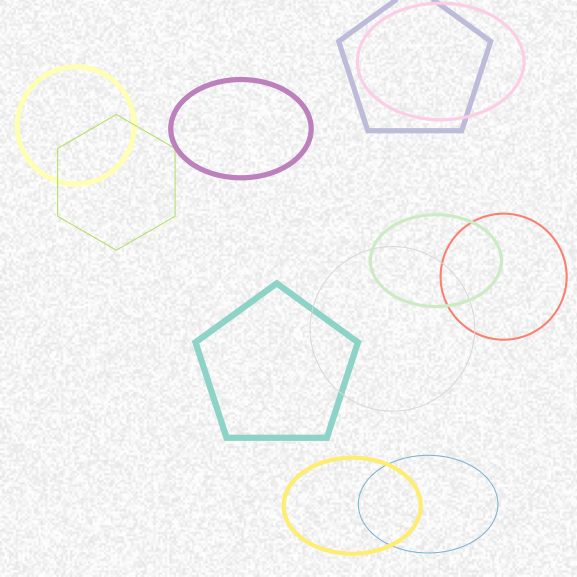[{"shape": "pentagon", "thickness": 3, "radius": 0.74, "center": [0.479, 0.361]}, {"shape": "circle", "thickness": 2.5, "radius": 0.51, "center": [0.131, 0.782]}, {"shape": "pentagon", "thickness": 2.5, "radius": 0.69, "center": [0.718, 0.885]}, {"shape": "circle", "thickness": 1, "radius": 0.55, "center": [0.872, 0.52]}, {"shape": "oval", "thickness": 0.5, "radius": 0.6, "center": [0.741, 0.126]}, {"shape": "hexagon", "thickness": 0.5, "radius": 0.59, "center": [0.201, 0.683]}, {"shape": "oval", "thickness": 1.5, "radius": 0.72, "center": [0.763, 0.893]}, {"shape": "circle", "thickness": 0.5, "radius": 0.71, "center": [0.679, 0.43]}, {"shape": "oval", "thickness": 2.5, "radius": 0.61, "center": [0.417, 0.776]}, {"shape": "oval", "thickness": 1.5, "radius": 0.57, "center": [0.755, 0.548]}, {"shape": "oval", "thickness": 2, "radius": 0.59, "center": [0.61, 0.123]}]